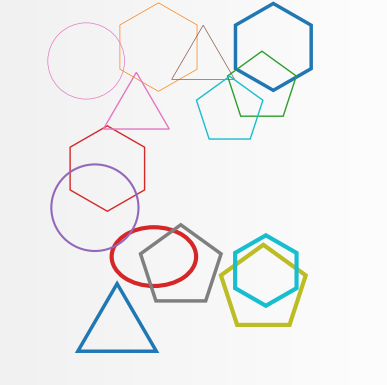[{"shape": "hexagon", "thickness": 2.5, "radius": 0.56, "center": [0.705, 0.878]}, {"shape": "triangle", "thickness": 2.5, "radius": 0.59, "center": [0.302, 0.146]}, {"shape": "hexagon", "thickness": 0.5, "radius": 0.57, "center": [0.409, 0.878]}, {"shape": "pentagon", "thickness": 1, "radius": 0.47, "center": [0.676, 0.774]}, {"shape": "oval", "thickness": 3, "radius": 0.55, "center": [0.397, 0.333]}, {"shape": "hexagon", "thickness": 1, "radius": 0.55, "center": [0.277, 0.562]}, {"shape": "circle", "thickness": 1.5, "radius": 0.56, "center": [0.245, 0.461]}, {"shape": "triangle", "thickness": 0.5, "radius": 0.47, "center": [0.524, 0.841]}, {"shape": "triangle", "thickness": 1, "radius": 0.49, "center": [0.352, 0.714]}, {"shape": "circle", "thickness": 0.5, "radius": 0.5, "center": [0.222, 0.842]}, {"shape": "pentagon", "thickness": 2.5, "radius": 0.55, "center": [0.467, 0.307]}, {"shape": "pentagon", "thickness": 3, "radius": 0.58, "center": [0.68, 0.249]}, {"shape": "pentagon", "thickness": 1, "radius": 0.45, "center": [0.593, 0.712]}, {"shape": "hexagon", "thickness": 3, "radius": 0.46, "center": [0.686, 0.297]}]